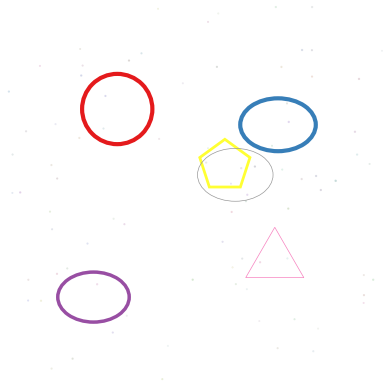[{"shape": "circle", "thickness": 3, "radius": 0.46, "center": [0.304, 0.717]}, {"shape": "oval", "thickness": 3, "radius": 0.49, "center": [0.722, 0.676]}, {"shape": "oval", "thickness": 2.5, "radius": 0.46, "center": [0.243, 0.228]}, {"shape": "pentagon", "thickness": 2, "radius": 0.34, "center": [0.584, 0.57]}, {"shape": "triangle", "thickness": 0.5, "radius": 0.44, "center": [0.714, 0.322]}, {"shape": "oval", "thickness": 0.5, "radius": 0.49, "center": [0.611, 0.546]}]